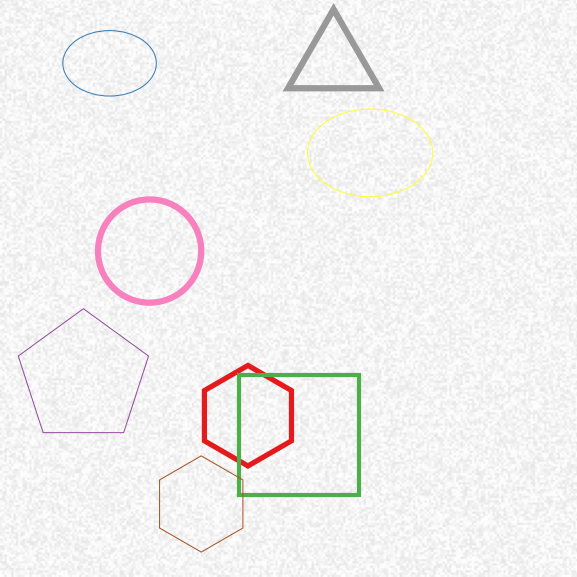[{"shape": "hexagon", "thickness": 2.5, "radius": 0.44, "center": [0.429, 0.279]}, {"shape": "oval", "thickness": 0.5, "radius": 0.4, "center": [0.19, 0.889]}, {"shape": "square", "thickness": 2, "radius": 0.52, "center": [0.518, 0.246]}, {"shape": "pentagon", "thickness": 0.5, "radius": 0.59, "center": [0.144, 0.346]}, {"shape": "oval", "thickness": 0.5, "radius": 0.54, "center": [0.641, 0.734]}, {"shape": "hexagon", "thickness": 0.5, "radius": 0.42, "center": [0.348, 0.126]}, {"shape": "circle", "thickness": 3, "radius": 0.45, "center": [0.259, 0.564]}, {"shape": "triangle", "thickness": 3, "radius": 0.46, "center": [0.578, 0.892]}]